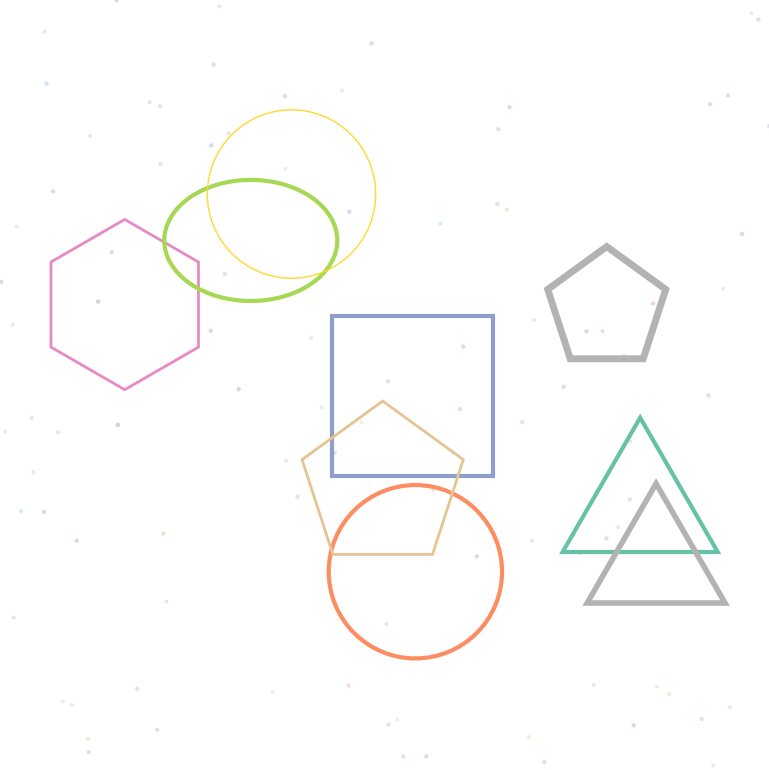[{"shape": "triangle", "thickness": 1.5, "radius": 0.58, "center": [0.831, 0.341]}, {"shape": "circle", "thickness": 1.5, "radius": 0.56, "center": [0.539, 0.257]}, {"shape": "square", "thickness": 1.5, "radius": 0.52, "center": [0.536, 0.486]}, {"shape": "hexagon", "thickness": 1, "radius": 0.55, "center": [0.162, 0.604]}, {"shape": "oval", "thickness": 1.5, "radius": 0.56, "center": [0.326, 0.688]}, {"shape": "circle", "thickness": 0.5, "radius": 0.55, "center": [0.379, 0.748]}, {"shape": "pentagon", "thickness": 1, "radius": 0.55, "center": [0.497, 0.369]}, {"shape": "triangle", "thickness": 2, "radius": 0.52, "center": [0.852, 0.269]}, {"shape": "pentagon", "thickness": 2.5, "radius": 0.4, "center": [0.788, 0.599]}]